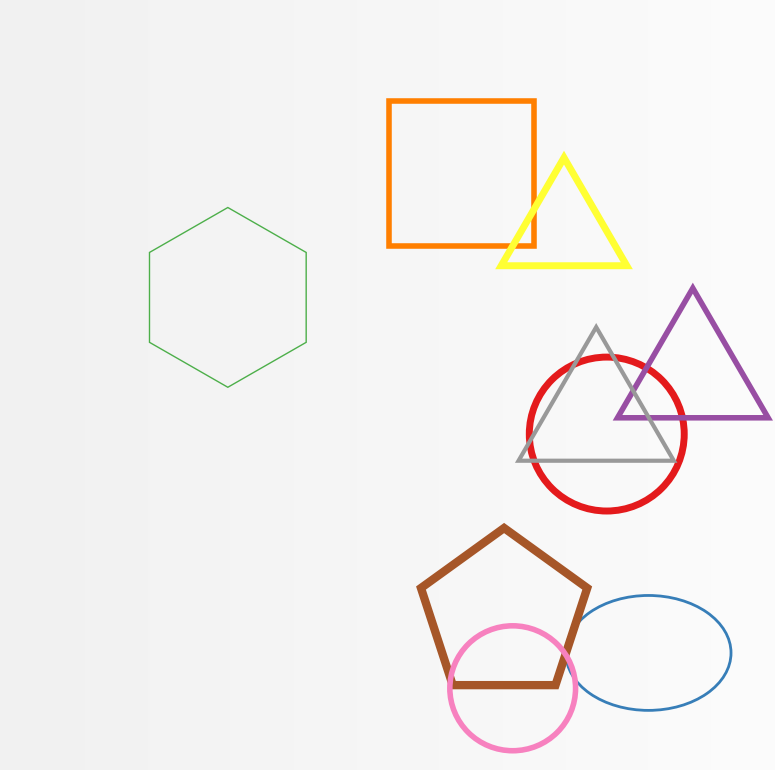[{"shape": "circle", "thickness": 2.5, "radius": 0.5, "center": [0.783, 0.436]}, {"shape": "oval", "thickness": 1, "radius": 0.53, "center": [0.837, 0.152]}, {"shape": "hexagon", "thickness": 0.5, "radius": 0.58, "center": [0.294, 0.614]}, {"shape": "triangle", "thickness": 2, "radius": 0.56, "center": [0.894, 0.514]}, {"shape": "square", "thickness": 2, "radius": 0.47, "center": [0.595, 0.775]}, {"shape": "triangle", "thickness": 2.5, "radius": 0.47, "center": [0.728, 0.702]}, {"shape": "pentagon", "thickness": 3, "radius": 0.56, "center": [0.65, 0.201]}, {"shape": "circle", "thickness": 2, "radius": 0.41, "center": [0.662, 0.106]}, {"shape": "triangle", "thickness": 1.5, "radius": 0.58, "center": [0.769, 0.459]}]